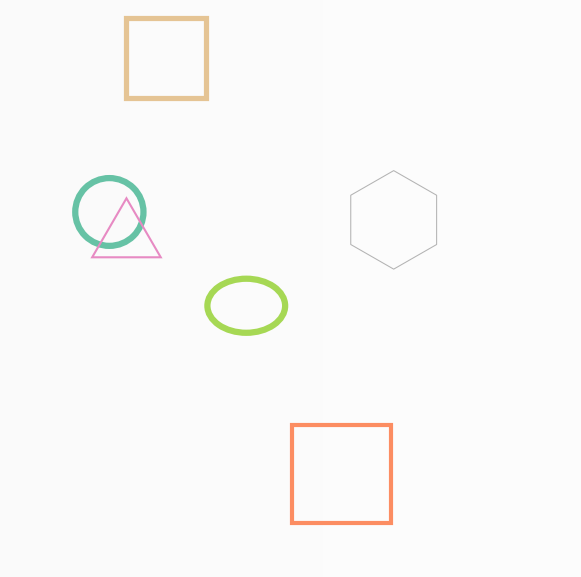[{"shape": "circle", "thickness": 3, "radius": 0.29, "center": [0.188, 0.632]}, {"shape": "square", "thickness": 2, "radius": 0.42, "center": [0.587, 0.179]}, {"shape": "triangle", "thickness": 1, "radius": 0.34, "center": [0.218, 0.588]}, {"shape": "oval", "thickness": 3, "radius": 0.33, "center": [0.424, 0.47]}, {"shape": "square", "thickness": 2.5, "radius": 0.35, "center": [0.286, 0.898]}, {"shape": "hexagon", "thickness": 0.5, "radius": 0.43, "center": [0.677, 0.618]}]